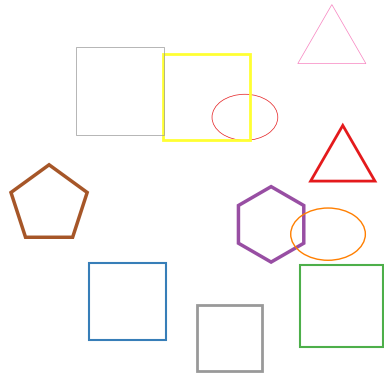[{"shape": "triangle", "thickness": 2, "radius": 0.48, "center": [0.89, 0.578]}, {"shape": "oval", "thickness": 0.5, "radius": 0.43, "center": [0.636, 0.695]}, {"shape": "square", "thickness": 1.5, "radius": 0.5, "center": [0.331, 0.218]}, {"shape": "square", "thickness": 1.5, "radius": 0.53, "center": [0.887, 0.205]}, {"shape": "hexagon", "thickness": 2.5, "radius": 0.49, "center": [0.704, 0.417]}, {"shape": "oval", "thickness": 1, "radius": 0.48, "center": [0.852, 0.392]}, {"shape": "square", "thickness": 2, "radius": 0.56, "center": [0.536, 0.748]}, {"shape": "pentagon", "thickness": 2.5, "radius": 0.52, "center": [0.127, 0.468]}, {"shape": "triangle", "thickness": 0.5, "radius": 0.51, "center": [0.862, 0.886]}, {"shape": "square", "thickness": 2, "radius": 0.43, "center": [0.596, 0.123]}, {"shape": "square", "thickness": 0.5, "radius": 0.57, "center": [0.312, 0.765]}]